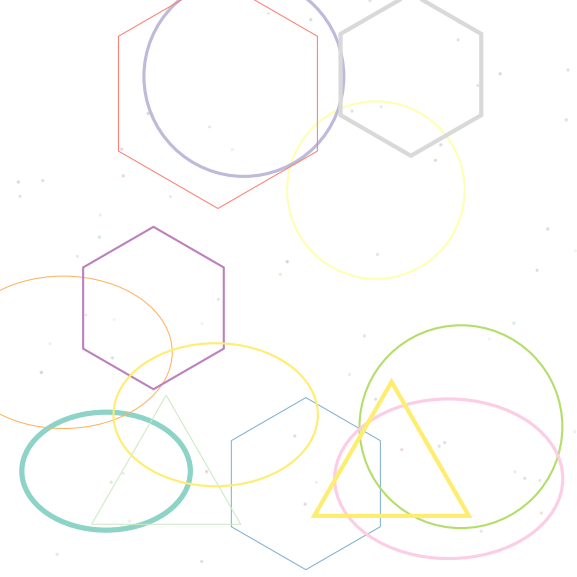[{"shape": "oval", "thickness": 2.5, "radius": 0.73, "center": [0.184, 0.183]}, {"shape": "circle", "thickness": 1, "radius": 0.77, "center": [0.651, 0.67]}, {"shape": "circle", "thickness": 1.5, "radius": 0.87, "center": [0.422, 0.867]}, {"shape": "hexagon", "thickness": 0.5, "radius": 0.99, "center": [0.377, 0.837]}, {"shape": "hexagon", "thickness": 0.5, "radius": 0.74, "center": [0.53, 0.162]}, {"shape": "oval", "thickness": 0.5, "radius": 0.94, "center": [0.11, 0.389]}, {"shape": "circle", "thickness": 1, "radius": 0.88, "center": [0.798, 0.26]}, {"shape": "oval", "thickness": 1.5, "radius": 0.99, "center": [0.777, 0.17]}, {"shape": "hexagon", "thickness": 2, "radius": 0.7, "center": [0.712, 0.87]}, {"shape": "hexagon", "thickness": 1, "radius": 0.7, "center": [0.266, 0.466]}, {"shape": "triangle", "thickness": 0.5, "radius": 0.75, "center": [0.288, 0.166]}, {"shape": "triangle", "thickness": 2, "radius": 0.77, "center": [0.678, 0.183]}, {"shape": "oval", "thickness": 1, "radius": 0.88, "center": [0.374, 0.281]}]